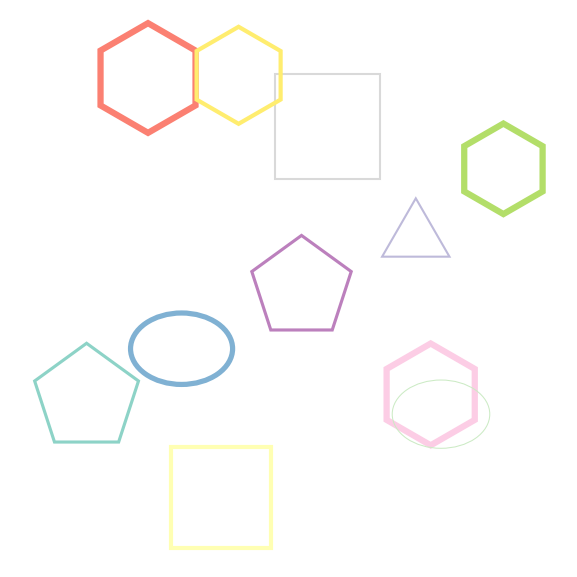[{"shape": "pentagon", "thickness": 1.5, "radius": 0.47, "center": [0.15, 0.31]}, {"shape": "square", "thickness": 2, "radius": 0.43, "center": [0.383, 0.138]}, {"shape": "triangle", "thickness": 1, "radius": 0.34, "center": [0.72, 0.588]}, {"shape": "hexagon", "thickness": 3, "radius": 0.47, "center": [0.256, 0.864]}, {"shape": "oval", "thickness": 2.5, "radius": 0.44, "center": [0.314, 0.395]}, {"shape": "hexagon", "thickness": 3, "radius": 0.39, "center": [0.872, 0.707]}, {"shape": "hexagon", "thickness": 3, "radius": 0.44, "center": [0.746, 0.316]}, {"shape": "square", "thickness": 1, "radius": 0.46, "center": [0.567, 0.78]}, {"shape": "pentagon", "thickness": 1.5, "radius": 0.45, "center": [0.522, 0.501]}, {"shape": "oval", "thickness": 0.5, "radius": 0.42, "center": [0.764, 0.282]}, {"shape": "hexagon", "thickness": 2, "radius": 0.42, "center": [0.413, 0.869]}]